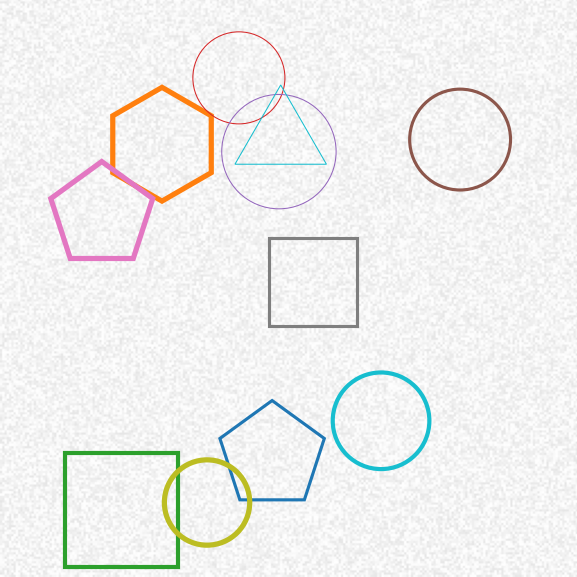[{"shape": "pentagon", "thickness": 1.5, "radius": 0.48, "center": [0.471, 0.211]}, {"shape": "hexagon", "thickness": 2.5, "radius": 0.49, "center": [0.281, 0.749]}, {"shape": "square", "thickness": 2, "radius": 0.49, "center": [0.21, 0.116]}, {"shape": "circle", "thickness": 0.5, "radius": 0.4, "center": [0.414, 0.864]}, {"shape": "circle", "thickness": 0.5, "radius": 0.5, "center": [0.483, 0.737]}, {"shape": "circle", "thickness": 1.5, "radius": 0.44, "center": [0.797, 0.757]}, {"shape": "pentagon", "thickness": 2.5, "radius": 0.46, "center": [0.176, 0.627]}, {"shape": "square", "thickness": 1.5, "radius": 0.38, "center": [0.542, 0.511]}, {"shape": "circle", "thickness": 2.5, "radius": 0.37, "center": [0.359, 0.129]}, {"shape": "circle", "thickness": 2, "radius": 0.42, "center": [0.66, 0.27]}, {"shape": "triangle", "thickness": 0.5, "radius": 0.46, "center": [0.486, 0.76]}]